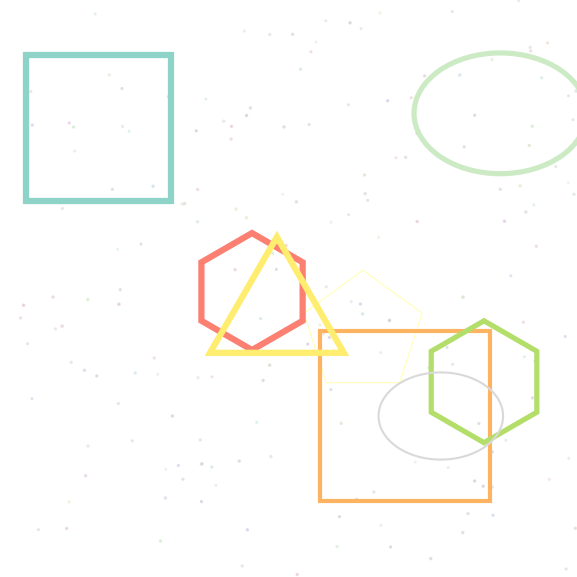[{"shape": "square", "thickness": 3, "radius": 0.63, "center": [0.17, 0.777]}, {"shape": "pentagon", "thickness": 0.5, "radius": 0.54, "center": [0.628, 0.423]}, {"shape": "hexagon", "thickness": 3, "radius": 0.51, "center": [0.436, 0.494]}, {"shape": "square", "thickness": 2, "radius": 0.74, "center": [0.701, 0.279]}, {"shape": "hexagon", "thickness": 2.5, "radius": 0.53, "center": [0.838, 0.338]}, {"shape": "oval", "thickness": 1, "radius": 0.54, "center": [0.763, 0.279]}, {"shape": "oval", "thickness": 2.5, "radius": 0.75, "center": [0.866, 0.803]}, {"shape": "triangle", "thickness": 3, "radius": 0.67, "center": [0.479, 0.455]}]